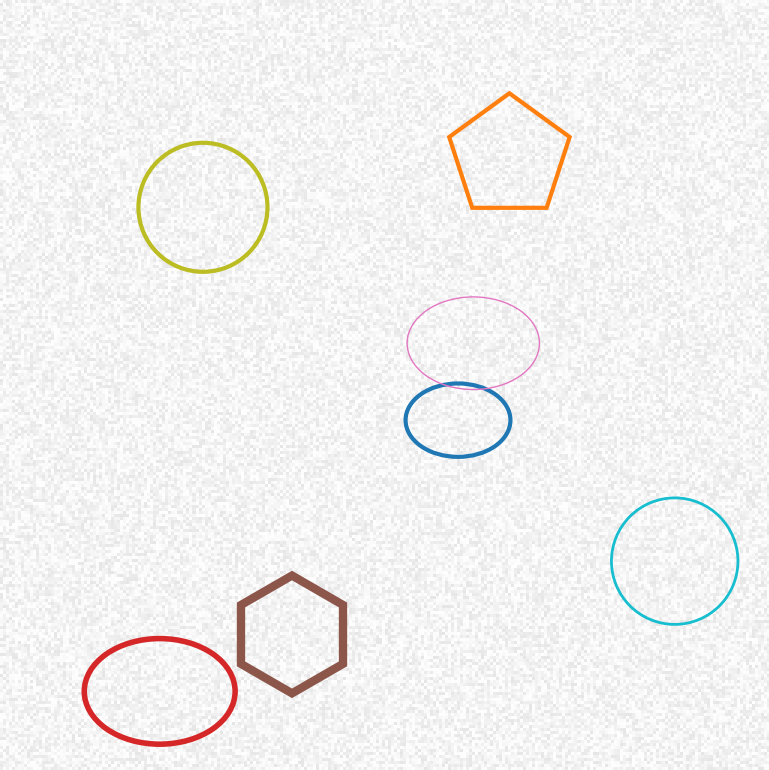[{"shape": "oval", "thickness": 1.5, "radius": 0.34, "center": [0.595, 0.454]}, {"shape": "pentagon", "thickness": 1.5, "radius": 0.41, "center": [0.662, 0.797]}, {"shape": "oval", "thickness": 2, "radius": 0.49, "center": [0.207, 0.102]}, {"shape": "hexagon", "thickness": 3, "radius": 0.38, "center": [0.379, 0.176]}, {"shape": "oval", "thickness": 0.5, "radius": 0.43, "center": [0.615, 0.554]}, {"shape": "circle", "thickness": 1.5, "radius": 0.42, "center": [0.264, 0.731]}, {"shape": "circle", "thickness": 1, "radius": 0.41, "center": [0.876, 0.271]}]